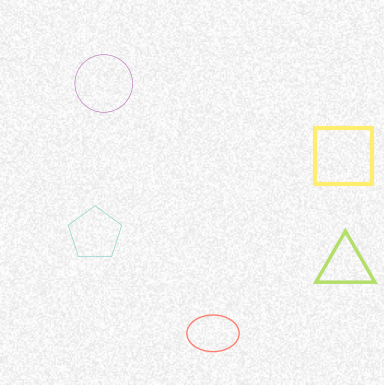[{"shape": "pentagon", "thickness": 0.5, "radius": 0.37, "center": [0.247, 0.393]}, {"shape": "oval", "thickness": 1, "radius": 0.34, "center": [0.553, 0.134]}, {"shape": "triangle", "thickness": 2.5, "radius": 0.44, "center": [0.897, 0.311]}, {"shape": "circle", "thickness": 0.5, "radius": 0.37, "center": [0.27, 0.783]}, {"shape": "square", "thickness": 3, "radius": 0.36, "center": [0.892, 0.594]}]